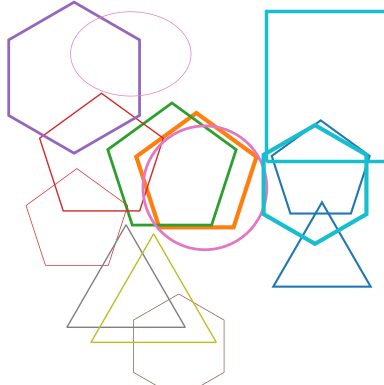[{"shape": "triangle", "thickness": 1.5, "radius": 0.73, "center": [0.836, 0.328]}, {"shape": "pentagon", "thickness": 1.5, "radius": 0.67, "center": [0.833, 0.554]}, {"shape": "pentagon", "thickness": 3, "radius": 0.82, "center": [0.51, 0.542]}, {"shape": "pentagon", "thickness": 2, "radius": 0.88, "center": [0.447, 0.557]}, {"shape": "pentagon", "thickness": 1, "radius": 0.84, "center": [0.264, 0.589]}, {"shape": "pentagon", "thickness": 0.5, "radius": 0.69, "center": [0.2, 0.423]}, {"shape": "hexagon", "thickness": 2, "radius": 0.98, "center": [0.193, 0.798]}, {"shape": "hexagon", "thickness": 0.5, "radius": 0.68, "center": [0.464, 0.101]}, {"shape": "circle", "thickness": 2, "radius": 0.8, "center": [0.532, 0.512]}, {"shape": "oval", "thickness": 0.5, "radius": 0.78, "center": [0.34, 0.86]}, {"shape": "triangle", "thickness": 1, "radius": 0.89, "center": [0.327, 0.239]}, {"shape": "triangle", "thickness": 1, "radius": 0.94, "center": [0.399, 0.205]}, {"shape": "square", "thickness": 2.5, "radius": 0.97, "center": [0.885, 0.777]}, {"shape": "hexagon", "thickness": 3, "radius": 0.77, "center": [0.818, 0.521]}]